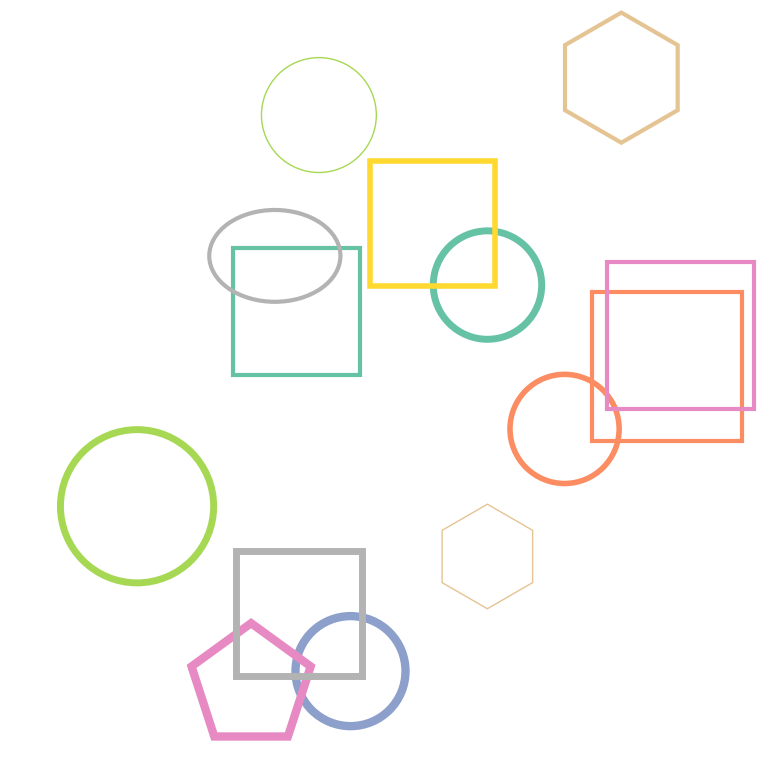[{"shape": "circle", "thickness": 2.5, "radius": 0.35, "center": [0.633, 0.63]}, {"shape": "square", "thickness": 1.5, "radius": 0.41, "center": [0.385, 0.595]}, {"shape": "square", "thickness": 1.5, "radius": 0.49, "center": [0.866, 0.524]}, {"shape": "circle", "thickness": 2, "radius": 0.35, "center": [0.733, 0.443]}, {"shape": "circle", "thickness": 3, "radius": 0.36, "center": [0.455, 0.128]}, {"shape": "square", "thickness": 1.5, "radius": 0.48, "center": [0.884, 0.564]}, {"shape": "pentagon", "thickness": 3, "radius": 0.41, "center": [0.326, 0.109]}, {"shape": "circle", "thickness": 0.5, "radius": 0.37, "center": [0.414, 0.851]}, {"shape": "circle", "thickness": 2.5, "radius": 0.5, "center": [0.178, 0.343]}, {"shape": "square", "thickness": 2, "radius": 0.41, "center": [0.562, 0.71]}, {"shape": "hexagon", "thickness": 0.5, "radius": 0.34, "center": [0.633, 0.277]}, {"shape": "hexagon", "thickness": 1.5, "radius": 0.42, "center": [0.807, 0.899]}, {"shape": "oval", "thickness": 1.5, "radius": 0.43, "center": [0.357, 0.668]}, {"shape": "square", "thickness": 2.5, "radius": 0.41, "center": [0.388, 0.203]}]